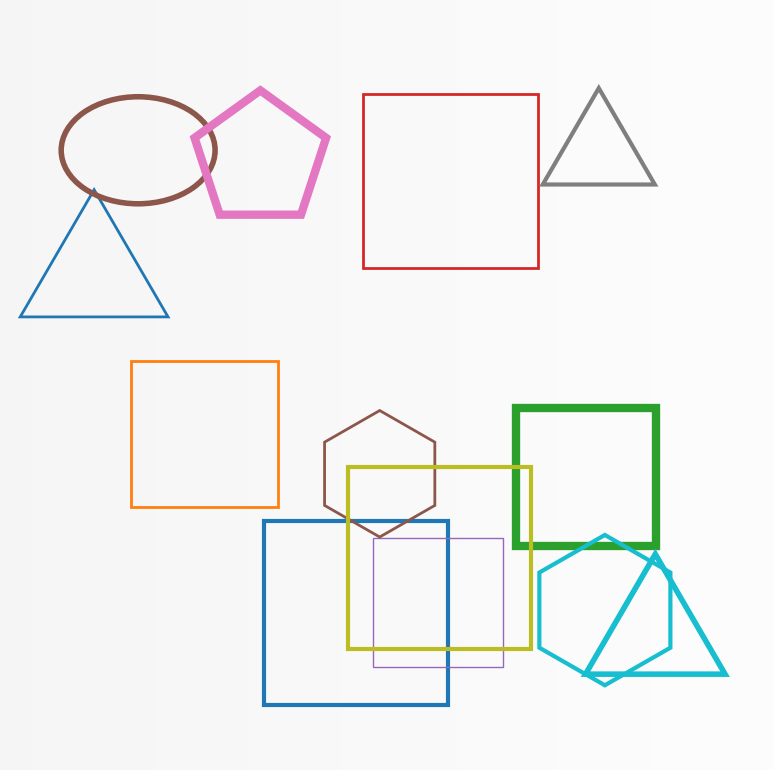[{"shape": "square", "thickness": 1.5, "radius": 0.59, "center": [0.459, 0.204]}, {"shape": "triangle", "thickness": 1, "radius": 0.55, "center": [0.121, 0.644]}, {"shape": "square", "thickness": 1, "radius": 0.47, "center": [0.264, 0.436]}, {"shape": "square", "thickness": 3, "radius": 0.45, "center": [0.756, 0.381]}, {"shape": "square", "thickness": 1, "radius": 0.57, "center": [0.581, 0.765]}, {"shape": "square", "thickness": 0.5, "radius": 0.42, "center": [0.566, 0.218]}, {"shape": "oval", "thickness": 2, "radius": 0.5, "center": [0.178, 0.805]}, {"shape": "hexagon", "thickness": 1, "radius": 0.41, "center": [0.49, 0.385]}, {"shape": "pentagon", "thickness": 3, "radius": 0.45, "center": [0.336, 0.793]}, {"shape": "triangle", "thickness": 1.5, "radius": 0.42, "center": [0.773, 0.802]}, {"shape": "square", "thickness": 1.5, "radius": 0.59, "center": [0.567, 0.275]}, {"shape": "triangle", "thickness": 2, "radius": 0.52, "center": [0.846, 0.176]}, {"shape": "hexagon", "thickness": 1.5, "radius": 0.49, "center": [0.78, 0.208]}]